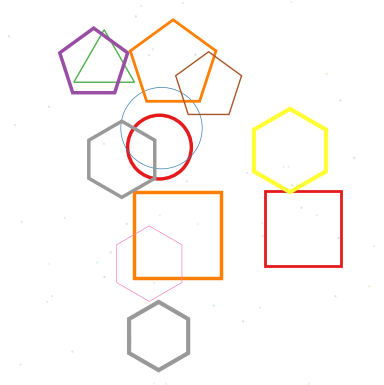[{"shape": "square", "thickness": 2, "radius": 0.49, "center": [0.787, 0.406]}, {"shape": "circle", "thickness": 2.5, "radius": 0.41, "center": [0.414, 0.618]}, {"shape": "circle", "thickness": 0.5, "radius": 0.53, "center": [0.42, 0.667]}, {"shape": "triangle", "thickness": 1, "radius": 0.45, "center": [0.271, 0.832]}, {"shape": "pentagon", "thickness": 2.5, "radius": 0.46, "center": [0.243, 0.834]}, {"shape": "pentagon", "thickness": 2, "radius": 0.58, "center": [0.45, 0.832]}, {"shape": "square", "thickness": 2.5, "radius": 0.56, "center": [0.461, 0.389]}, {"shape": "hexagon", "thickness": 3, "radius": 0.54, "center": [0.753, 0.609]}, {"shape": "pentagon", "thickness": 1, "radius": 0.45, "center": [0.542, 0.775]}, {"shape": "hexagon", "thickness": 0.5, "radius": 0.49, "center": [0.388, 0.315]}, {"shape": "hexagon", "thickness": 3, "radius": 0.44, "center": [0.412, 0.127]}, {"shape": "hexagon", "thickness": 2.5, "radius": 0.49, "center": [0.316, 0.586]}]